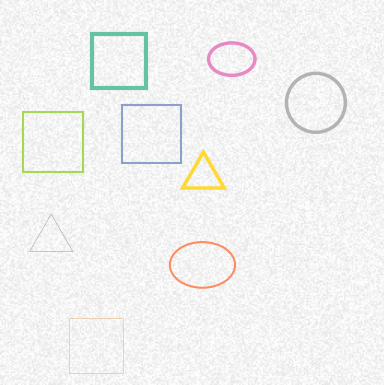[{"shape": "square", "thickness": 3, "radius": 0.35, "center": [0.31, 0.842]}, {"shape": "oval", "thickness": 1.5, "radius": 0.42, "center": [0.526, 0.312]}, {"shape": "square", "thickness": 1.5, "radius": 0.38, "center": [0.394, 0.652]}, {"shape": "oval", "thickness": 2.5, "radius": 0.3, "center": [0.602, 0.846]}, {"shape": "square", "thickness": 1.5, "radius": 0.39, "center": [0.137, 0.632]}, {"shape": "triangle", "thickness": 2.5, "radius": 0.31, "center": [0.528, 0.543]}, {"shape": "square", "thickness": 0.5, "radius": 0.35, "center": [0.249, 0.103]}, {"shape": "circle", "thickness": 2.5, "radius": 0.38, "center": [0.821, 0.733]}, {"shape": "triangle", "thickness": 0.5, "radius": 0.32, "center": [0.133, 0.379]}]